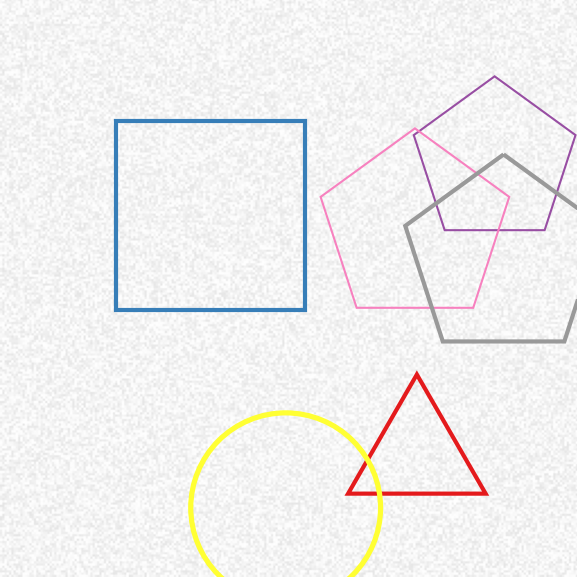[{"shape": "triangle", "thickness": 2, "radius": 0.69, "center": [0.722, 0.213]}, {"shape": "square", "thickness": 2, "radius": 0.82, "center": [0.365, 0.626]}, {"shape": "pentagon", "thickness": 1, "radius": 0.74, "center": [0.857, 0.72]}, {"shape": "circle", "thickness": 2.5, "radius": 0.82, "center": [0.495, 0.12]}, {"shape": "pentagon", "thickness": 1, "radius": 0.86, "center": [0.718, 0.605]}, {"shape": "pentagon", "thickness": 2, "radius": 0.9, "center": [0.872, 0.553]}]